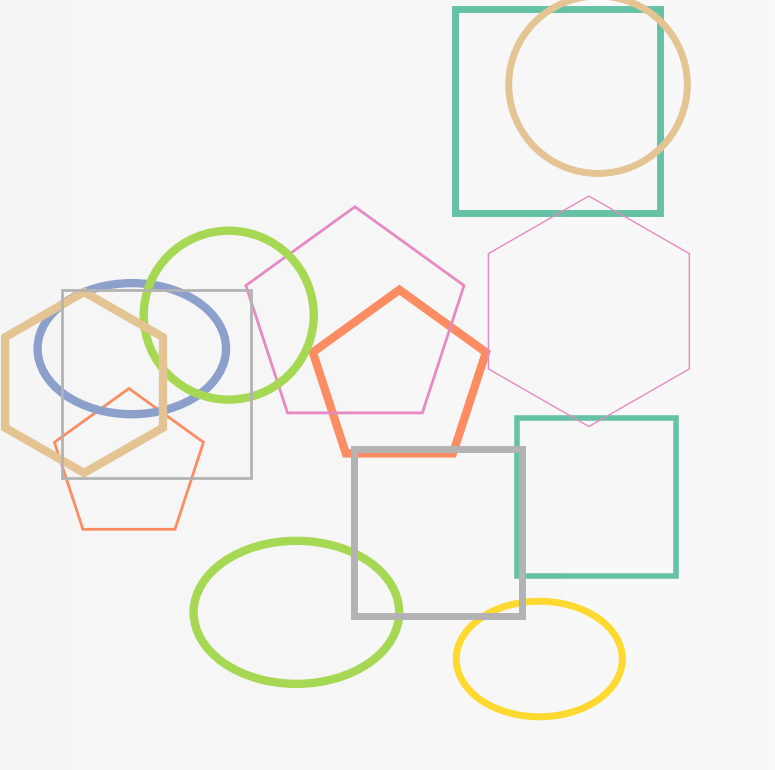[{"shape": "square", "thickness": 2.5, "radius": 0.66, "center": [0.72, 0.856]}, {"shape": "square", "thickness": 2, "radius": 0.51, "center": [0.77, 0.355]}, {"shape": "pentagon", "thickness": 3, "radius": 0.59, "center": [0.515, 0.506]}, {"shape": "pentagon", "thickness": 1, "radius": 0.51, "center": [0.166, 0.394]}, {"shape": "oval", "thickness": 3, "radius": 0.61, "center": [0.17, 0.547]}, {"shape": "pentagon", "thickness": 1, "radius": 0.74, "center": [0.458, 0.583]}, {"shape": "hexagon", "thickness": 0.5, "radius": 0.75, "center": [0.76, 0.596]}, {"shape": "circle", "thickness": 3, "radius": 0.55, "center": [0.295, 0.591]}, {"shape": "oval", "thickness": 3, "radius": 0.66, "center": [0.382, 0.205]}, {"shape": "oval", "thickness": 2.5, "radius": 0.54, "center": [0.696, 0.144]}, {"shape": "hexagon", "thickness": 3, "radius": 0.59, "center": [0.108, 0.503]}, {"shape": "circle", "thickness": 2.5, "radius": 0.58, "center": [0.772, 0.89]}, {"shape": "square", "thickness": 2.5, "radius": 0.54, "center": [0.565, 0.308]}, {"shape": "square", "thickness": 1, "radius": 0.61, "center": [0.202, 0.501]}]